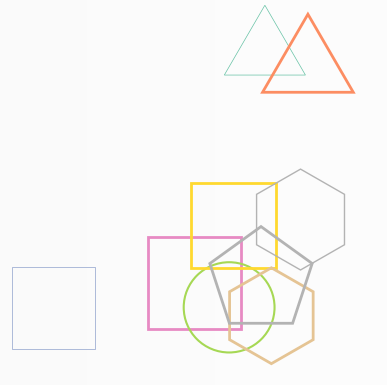[{"shape": "triangle", "thickness": 0.5, "radius": 0.6, "center": [0.684, 0.865]}, {"shape": "triangle", "thickness": 2, "radius": 0.68, "center": [0.795, 0.828]}, {"shape": "square", "thickness": 0.5, "radius": 0.53, "center": [0.138, 0.2]}, {"shape": "square", "thickness": 2, "radius": 0.6, "center": [0.502, 0.264]}, {"shape": "circle", "thickness": 1.5, "radius": 0.59, "center": [0.591, 0.202]}, {"shape": "square", "thickness": 2, "radius": 0.55, "center": [0.604, 0.414]}, {"shape": "hexagon", "thickness": 2, "radius": 0.62, "center": [0.7, 0.18]}, {"shape": "pentagon", "thickness": 2, "radius": 0.69, "center": [0.674, 0.273]}, {"shape": "hexagon", "thickness": 1, "radius": 0.65, "center": [0.776, 0.43]}]